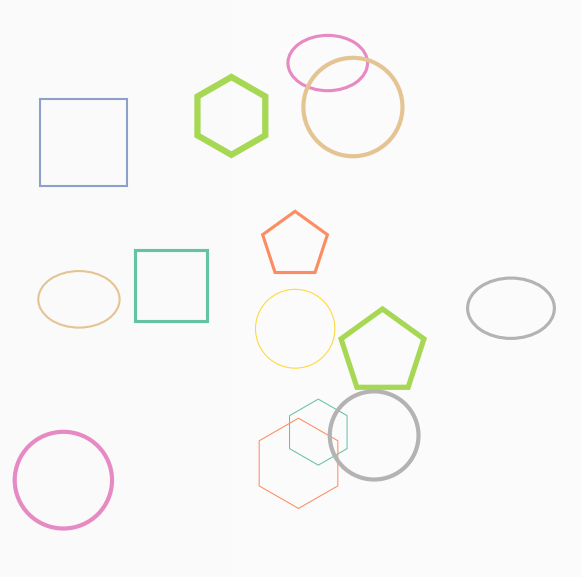[{"shape": "hexagon", "thickness": 0.5, "radius": 0.29, "center": [0.548, 0.251]}, {"shape": "square", "thickness": 1.5, "radius": 0.31, "center": [0.294, 0.504]}, {"shape": "pentagon", "thickness": 1.5, "radius": 0.29, "center": [0.508, 0.575]}, {"shape": "hexagon", "thickness": 0.5, "radius": 0.39, "center": [0.514, 0.197]}, {"shape": "square", "thickness": 1, "radius": 0.37, "center": [0.143, 0.752]}, {"shape": "oval", "thickness": 1.5, "radius": 0.34, "center": [0.564, 0.89]}, {"shape": "circle", "thickness": 2, "radius": 0.42, "center": [0.109, 0.168]}, {"shape": "hexagon", "thickness": 3, "radius": 0.34, "center": [0.398, 0.798]}, {"shape": "pentagon", "thickness": 2.5, "radius": 0.37, "center": [0.658, 0.389]}, {"shape": "circle", "thickness": 0.5, "radius": 0.34, "center": [0.508, 0.43]}, {"shape": "oval", "thickness": 1, "radius": 0.35, "center": [0.136, 0.481]}, {"shape": "circle", "thickness": 2, "radius": 0.43, "center": [0.607, 0.814]}, {"shape": "oval", "thickness": 1.5, "radius": 0.37, "center": [0.879, 0.465]}, {"shape": "circle", "thickness": 2, "radius": 0.38, "center": [0.644, 0.245]}]